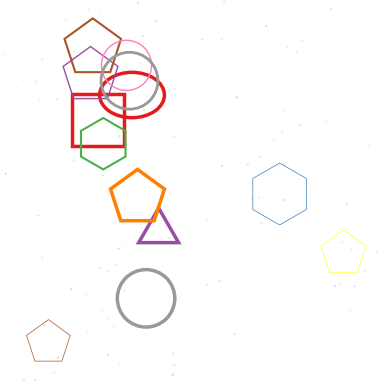[{"shape": "oval", "thickness": 2.5, "radius": 0.42, "center": [0.343, 0.753]}, {"shape": "square", "thickness": 2.5, "radius": 0.34, "center": [0.254, 0.689]}, {"shape": "hexagon", "thickness": 0.5, "radius": 0.4, "center": [0.726, 0.496]}, {"shape": "hexagon", "thickness": 1.5, "radius": 0.33, "center": [0.268, 0.627]}, {"shape": "pentagon", "thickness": 1, "radius": 0.37, "center": [0.235, 0.804]}, {"shape": "triangle", "thickness": 2.5, "radius": 0.3, "center": [0.412, 0.4]}, {"shape": "pentagon", "thickness": 2.5, "radius": 0.37, "center": [0.357, 0.486]}, {"shape": "pentagon", "thickness": 0.5, "radius": 0.31, "center": [0.892, 0.341]}, {"shape": "pentagon", "thickness": 0.5, "radius": 0.3, "center": [0.126, 0.11]}, {"shape": "pentagon", "thickness": 1.5, "radius": 0.39, "center": [0.241, 0.875]}, {"shape": "circle", "thickness": 1, "radius": 0.33, "center": [0.329, 0.83]}, {"shape": "circle", "thickness": 2, "radius": 0.37, "center": [0.336, 0.79]}, {"shape": "circle", "thickness": 2.5, "radius": 0.37, "center": [0.379, 0.225]}]